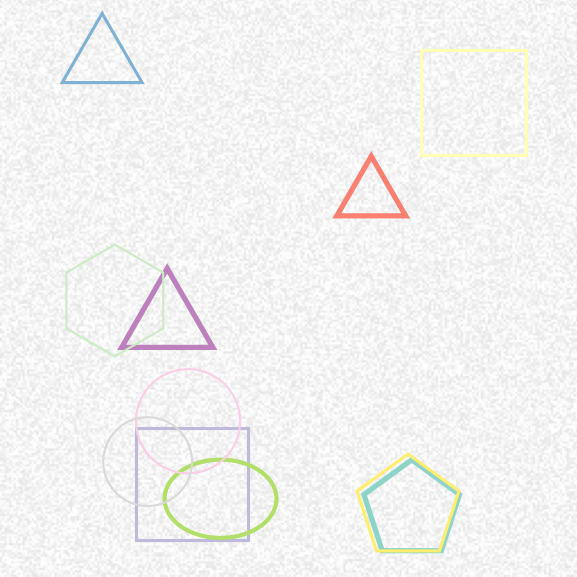[{"shape": "pentagon", "thickness": 2.5, "radius": 0.44, "center": [0.713, 0.116]}, {"shape": "square", "thickness": 1.5, "radius": 0.45, "center": [0.82, 0.822]}, {"shape": "square", "thickness": 1.5, "radius": 0.48, "center": [0.333, 0.162]}, {"shape": "triangle", "thickness": 2.5, "radius": 0.34, "center": [0.643, 0.66]}, {"shape": "triangle", "thickness": 1.5, "radius": 0.4, "center": [0.177, 0.896]}, {"shape": "oval", "thickness": 2, "radius": 0.48, "center": [0.382, 0.135]}, {"shape": "circle", "thickness": 1, "radius": 0.45, "center": [0.326, 0.27]}, {"shape": "circle", "thickness": 1, "radius": 0.38, "center": [0.256, 0.2]}, {"shape": "triangle", "thickness": 2.5, "radius": 0.46, "center": [0.29, 0.443]}, {"shape": "hexagon", "thickness": 1, "radius": 0.48, "center": [0.199, 0.479]}, {"shape": "pentagon", "thickness": 1.5, "radius": 0.46, "center": [0.706, 0.12]}]